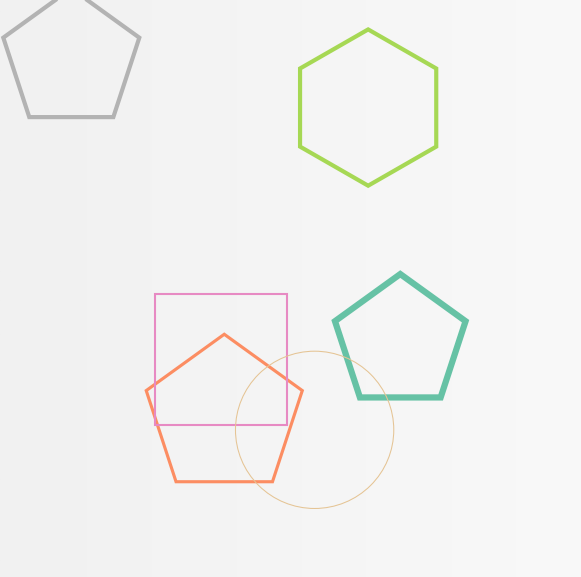[{"shape": "pentagon", "thickness": 3, "radius": 0.59, "center": [0.689, 0.406]}, {"shape": "pentagon", "thickness": 1.5, "radius": 0.71, "center": [0.386, 0.279]}, {"shape": "square", "thickness": 1, "radius": 0.57, "center": [0.381, 0.377]}, {"shape": "hexagon", "thickness": 2, "radius": 0.68, "center": [0.633, 0.813]}, {"shape": "circle", "thickness": 0.5, "radius": 0.68, "center": [0.541, 0.255]}, {"shape": "pentagon", "thickness": 2, "radius": 0.62, "center": [0.123, 0.896]}]